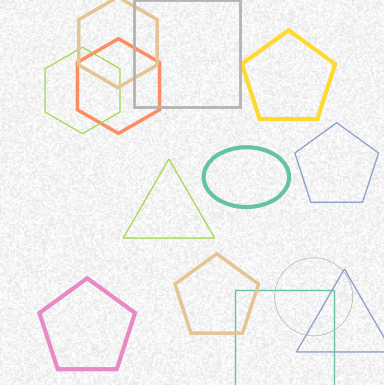[{"shape": "oval", "thickness": 3, "radius": 0.55, "center": [0.64, 0.54]}, {"shape": "square", "thickness": 1, "radius": 0.65, "center": [0.739, 0.118]}, {"shape": "hexagon", "thickness": 2.5, "radius": 0.62, "center": [0.308, 0.776]}, {"shape": "pentagon", "thickness": 1, "radius": 0.57, "center": [0.875, 0.567]}, {"shape": "triangle", "thickness": 1, "radius": 0.72, "center": [0.895, 0.158]}, {"shape": "pentagon", "thickness": 3, "radius": 0.65, "center": [0.227, 0.147]}, {"shape": "triangle", "thickness": 1, "radius": 0.69, "center": [0.439, 0.45]}, {"shape": "hexagon", "thickness": 1, "radius": 0.56, "center": [0.214, 0.765]}, {"shape": "pentagon", "thickness": 3, "radius": 0.64, "center": [0.749, 0.794]}, {"shape": "pentagon", "thickness": 2.5, "radius": 0.57, "center": [0.563, 0.227]}, {"shape": "hexagon", "thickness": 2.5, "radius": 0.59, "center": [0.306, 0.89]}, {"shape": "circle", "thickness": 0.5, "radius": 0.51, "center": [0.815, 0.229]}, {"shape": "square", "thickness": 2, "radius": 0.69, "center": [0.486, 0.861]}]